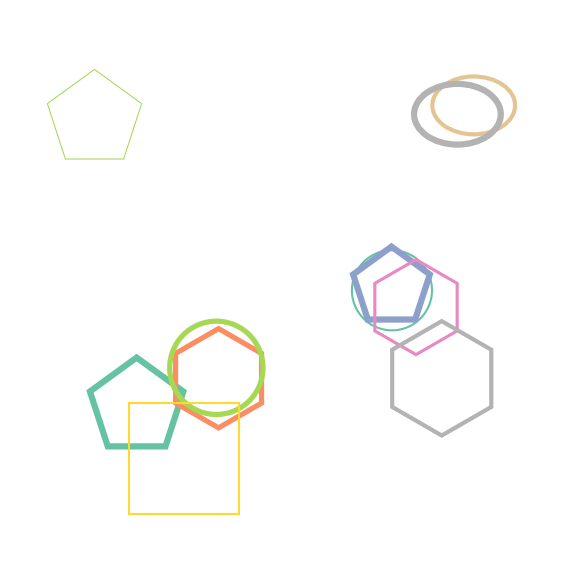[{"shape": "circle", "thickness": 1, "radius": 0.35, "center": [0.679, 0.496]}, {"shape": "pentagon", "thickness": 3, "radius": 0.43, "center": [0.237, 0.295]}, {"shape": "hexagon", "thickness": 2.5, "radius": 0.43, "center": [0.378, 0.344]}, {"shape": "pentagon", "thickness": 3, "radius": 0.35, "center": [0.678, 0.502]}, {"shape": "hexagon", "thickness": 1.5, "radius": 0.41, "center": [0.72, 0.467]}, {"shape": "pentagon", "thickness": 0.5, "radius": 0.43, "center": [0.164, 0.793]}, {"shape": "circle", "thickness": 2.5, "radius": 0.4, "center": [0.375, 0.362]}, {"shape": "square", "thickness": 1, "radius": 0.48, "center": [0.319, 0.206]}, {"shape": "oval", "thickness": 2, "radius": 0.36, "center": [0.82, 0.817]}, {"shape": "hexagon", "thickness": 2, "radius": 0.5, "center": [0.765, 0.344]}, {"shape": "oval", "thickness": 3, "radius": 0.38, "center": [0.792, 0.801]}]